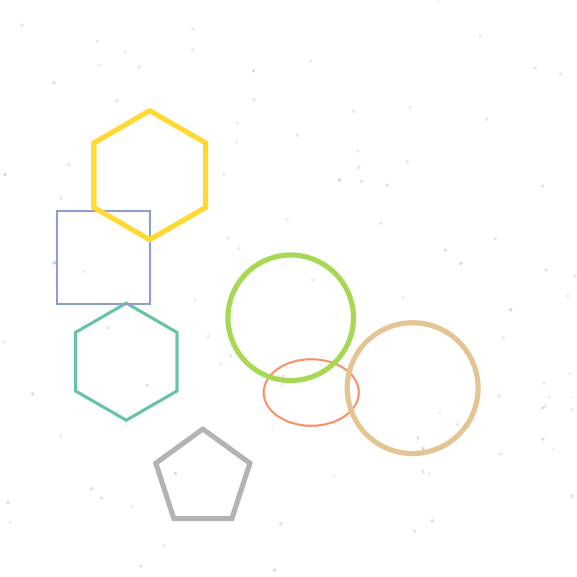[{"shape": "hexagon", "thickness": 1.5, "radius": 0.51, "center": [0.219, 0.373]}, {"shape": "oval", "thickness": 1, "radius": 0.41, "center": [0.539, 0.319]}, {"shape": "square", "thickness": 1, "radius": 0.4, "center": [0.18, 0.553]}, {"shape": "circle", "thickness": 2.5, "radius": 0.54, "center": [0.503, 0.449]}, {"shape": "hexagon", "thickness": 2.5, "radius": 0.56, "center": [0.259, 0.696]}, {"shape": "circle", "thickness": 2.5, "radius": 0.57, "center": [0.715, 0.327]}, {"shape": "pentagon", "thickness": 2.5, "radius": 0.43, "center": [0.351, 0.171]}]